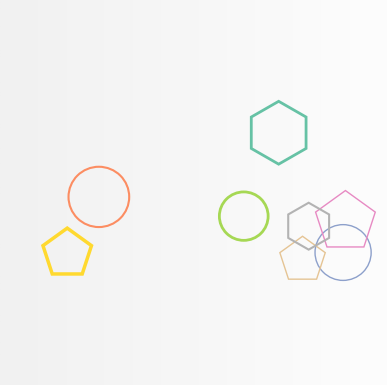[{"shape": "hexagon", "thickness": 2, "radius": 0.41, "center": [0.719, 0.655]}, {"shape": "circle", "thickness": 1.5, "radius": 0.39, "center": [0.255, 0.489]}, {"shape": "circle", "thickness": 1, "radius": 0.36, "center": [0.885, 0.344]}, {"shape": "pentagon", "thickness": 1, "radius": 0.4, "center": [0.891, 0.424]}, {"shape": "circle", "thickness": 2, "radius": 0.31, "center": [0.629, 0.439]}, {"shape": "pentagon", "thickness": 2.5, "radius": 0.33, "center": [0.173, 0.342]}, {"shape": "pentagon", "thickness": 1, "radius": 0.31, "center": [0.781, 0.325]}, {"shape": "hexagon", "thickness": 1.5, "radius": 0.3, "center": [0.797, 0.413]}]